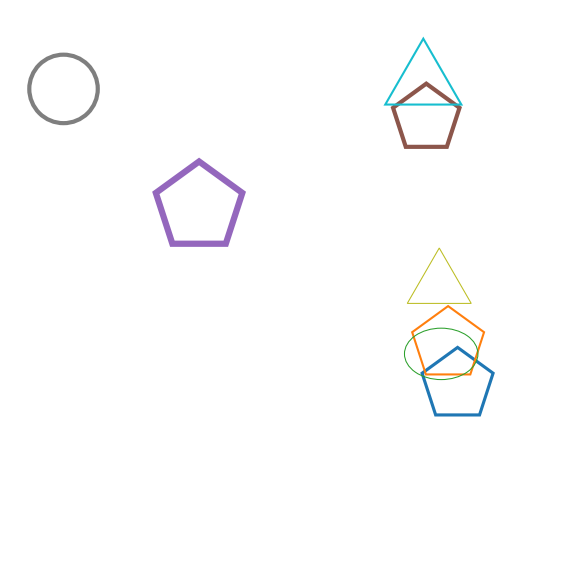[{"shape": "pentagon", "thickness": 1.5, "radius": 0.32, "center": [0.792, 0.333]}, {"shape": "pentagon", "thickness": 1, "radius": 0.33, "center": [0.776, 0.404]}, {"shape": "oval", "thickness": 0.5, "radius": 0.32, "center": [0.764, 0.386]}, {"shape": "pentagon", "thickness": 3, "radius": 0.39, "center": [0.345, 0.641]}, {"shape": "pentagon", "thickness": 2, "radius": 0.3, "center": [0.738, 0.794]}, {"shape": "circle", "thickness": 2, "radius": 0.3, "center": [0.11, 0.845]}, {"shape": "triangle", "thickness": 0.5, "radius": 0.32, "center": [0.761, 0.506]}, {"shape": "triangle", "thickness": 1, "radius": 0.38, "center": [0.733, 0.856]}]